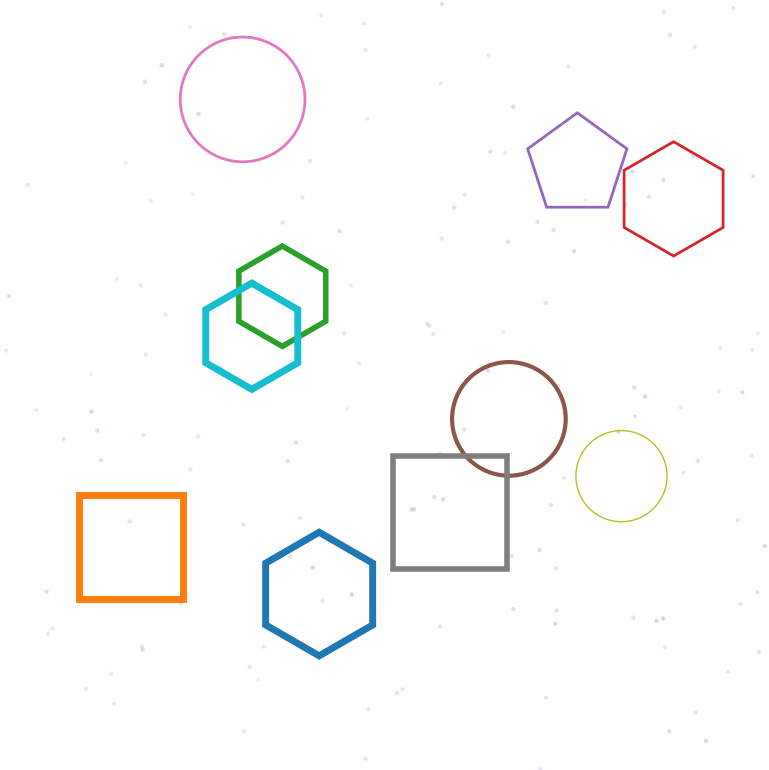[{"shape": "hexagon", "thickness": 2.5, "radius": 0.4, "center": [0.414, 0.229]}, {"shape": "square", "thickness": 2.5, "radius": 0.34, "center": [0.17, 0.29]}, {"shape": "hexagon", "thickness": 2, "radius": 0.33, "center": [0.367, 0.615]}, {"shape": "hexagon", "thickness": 1, "radius": 0.37, "center": [0.875, 0.742]}, {"shape": "pentagon", "thickness": 1, "radius": 0.34, "center": [0.75, 0.786]}, {"shape": "circle", "thickness": 1.5, "radius": 0.37, "center": [0.661, 0.456]}, {"shape": "circle", "thickness": 1, "radius": 0.4, "center": [0.315, 0.871]}, {"shape": "square", "thickness": 2, "radius": 0.37, "center": [0.584, 0.335]}, {"shape": "circle", "thickness": 0.5, "radius": 0.3, "center": [0.807, 0.382]}, {"shape": "hexagon", "thickness": 2.5, "radius": 0.34, "center": [0.327, 0.563]}]